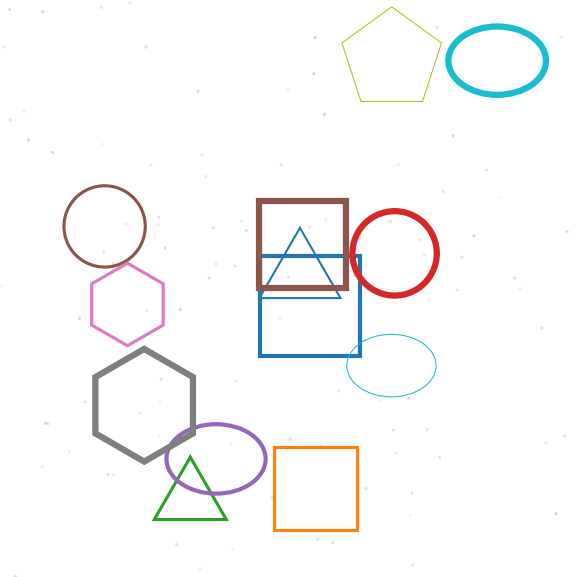[{"shape": "square", "thickness": 2, "radius": 0.43, "center": [0.537, 0.47]}, {"shape": "triangle", "thickness": 1, "radius": 0.41, "center": [0.519, 0.523]}, {"shape": "square", "thickness": 1.5, "radius": 0.36, "center": [0.547, 0.153]}, {"shape": "triangle", "thickness": 1.5, "radius": 0.36, "center": [0.33, 0.136]}, {"shape": "circle", "thickness": 3, "radius": 0.37, "center": [0.683, 0.56]}, {"shape": "oval", "thickness": 2, "radius": 0.43, "center": [0.374, 0.204]}, {"shape": "circle", "thickness": 1.5, "radius": 0.35, "center": [0.181, 0.607]}, {"shape": "square", "thickness": 3, "radius": 0.38, "center": [0.523, 0.576]}, {"shape": "hexagon", "thickness": 1.5, "radius": 0.36, "center": [0.221, 0.472]}, {"shape": "hexagon", "thickness": 3, "radius": 0.49, "center": [0.25, 0.297]}, {"shape": "pentagon", "thickness": 0.5, "radius": 0.45, "center": [0.678, 0.897]}, {"shape": "oval", "thickness": 0.5, "radius": 0.39, "center": [0.678, 0.366]}, {"shape": "oval", "thickness": 3, "radius": 0.42, "center": [0.861, 0.894]}]